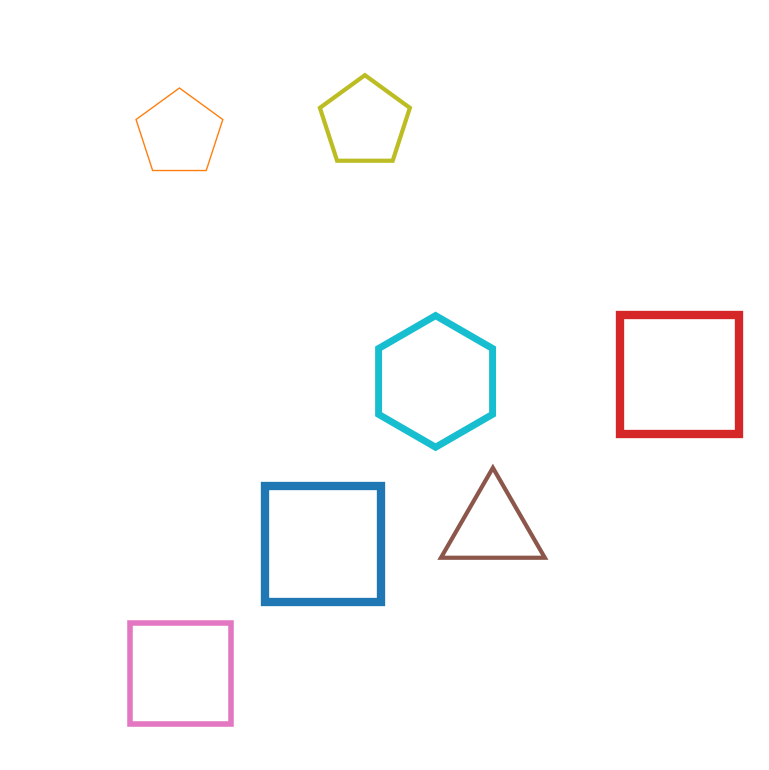[{"shape": "square", "thickness": 3, "radius": 0.38, "center": [0.42, 0.293]}, {"shape": "pentagon", "thickness": 0.5, "radius": 0.3, "center": [0.233, 0.826]}, {"shape": "square", "thickness": 3, "radius": 0.38, "center": [0.882, 0.513]}, {"shape": "triangle", "thickness": 1.5, "radius": 0.39, "center": [0.64, 0.315]}, {"shape": "square", "thickness": 2, "radius": 0.33, "center": [0.234, 0.125]}, {"shape": "pentagon", "thickness": 1.5, "radius": 0.31, "center": [0.474, 0.841]}, {"shape": "hexagon", "thickness": 2.5, "radius": 0.43, "center": [0.566, 0.505]}]